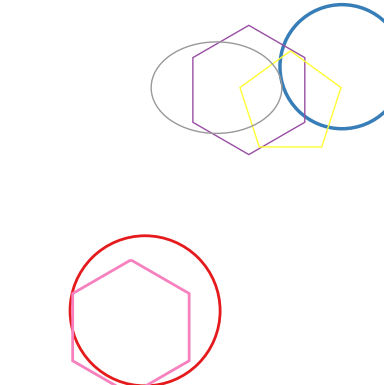[{"shape": "circle", "thickness": 2, "radius": 0.97, "center": [0.377, 0.193]}, {"shape": "circle", "thickness": 2.5, "radius": 0.81, "center": [0.888, 0.827]}, {"shape": "hexagon", "thickness": 1, "radius": 0.84, "center": [0.646, 0.766]}, {"shape": "pentagon", "thickness": 1, "radius": 0.69, "center": [0.755, 0.73]}, {"shape": "hexagon", "thickness": 2, "radius": 0.87, "center": [0.34, 0.15]}, {"shape": "oval", "thickness": 1, "radius": 0.85, "center": [0.562, 0.772]}]